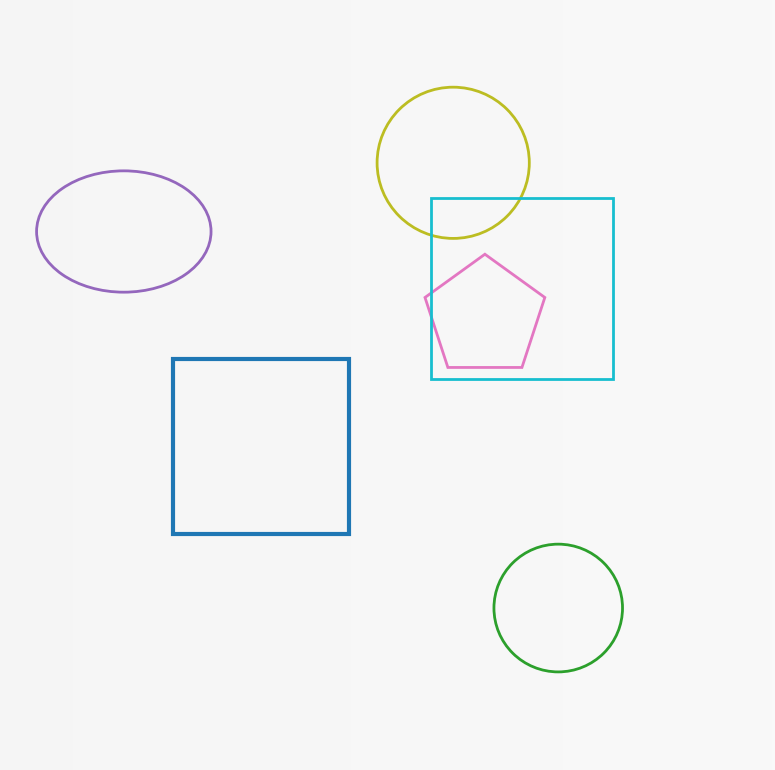[{"shape": "square", "thickness": 1.5, "radius": 0.57, "center": [0.336, 0.42]}, {"shape": "circle", "thickness": 1, "radius": 0.41, "center": [0.72, 0.21]}, {"shape": "oval", "thickness": 1, "radius": 0.56, "center": [0.16, 0.699]}, {"shape": "pentagon", "thickness": 1, "radius": 0.41, "center": [0.626, 0.589]}, {"shape": "circle", "thickness": 1, "radius": 0.49, "center": [0.585, 0.789]}, {"shape": "square", "thickness": 1, "radius": 0.59, "center": [0.674, 0.625]}]